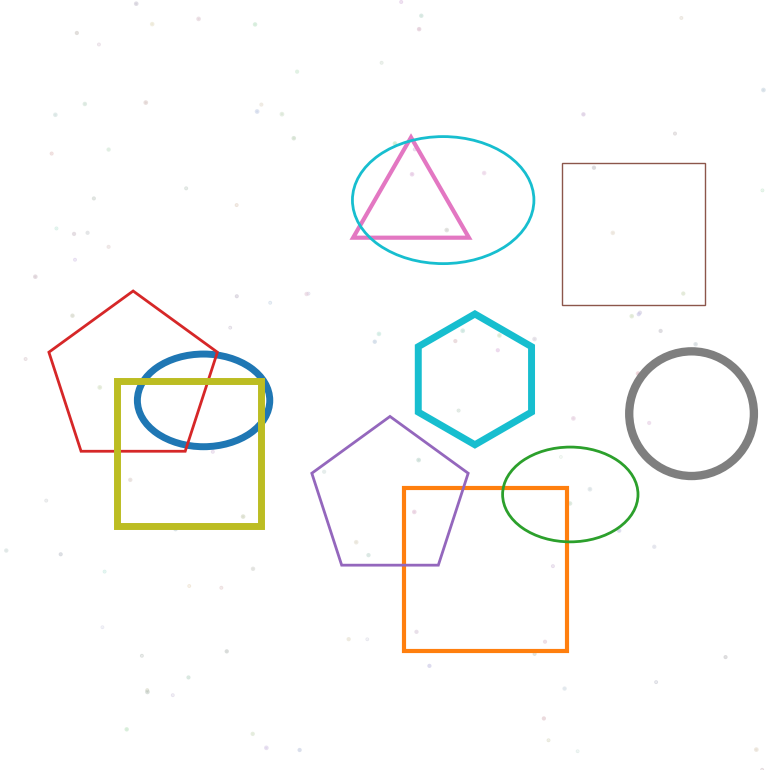[{"shape": "oval", "thickness": 2.5, "radius": 0.43, "center": [0.264, 0.48]}, {"shape": "square", "thickness": 1.5, "radius": 0.53, "center": [0.63, 0.261]}, {"shape": "oval", "thickness": 1, "radius": 0.44, "center": [0.741, 0.358]}, {"shape": "pentagon", "thickness": 1, "radius": 0.58, "center": [0.173, 0.507]}, {"shape": "pentagon", "thickness": 1, "radius": 0.53, "center": [0.506, 0.352]}, {"shape": "square", "thickness": 0.5, "radius": 0.46, "center": [0.823, 0.696]}, {"shape": "triangle", "thickness": 1.5, "radius": 0.43, "center": [0.534, 0.735]}, {"shape": "circle", "thickness": 3, "radius": 0.4, "center": [0.898, 0.463]}, {"shape": "square", "thickness": 2.5, "radius": 0.47, "center": [0.245, 0.411]}, {"shape": "hexagon", "thickness": 2.5, "radius": 0.42, "center": [0.617, 0.507]}, {"shape": "oval", "thickness": 1, "radius": 0.59, "center": [0.576, 0.74]}]